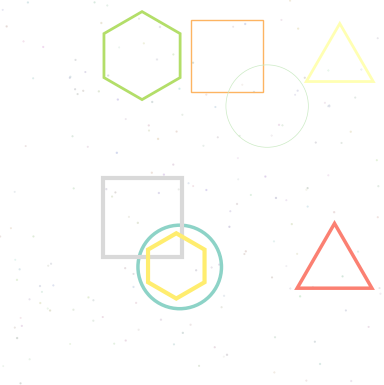[{"shape": "circle", "thickness": 2.5, "radius": 0.54, "center": [0.467, 0.307]}, {"shape": "triangle", "thickness": 2, "radius": 0.5, "center": [0.883, 0.838]}, {"shape": "triangle", "thickness": 2.5, "radius": 0.56, "center": [0.869, 0.307]}, {"shape": "square", "thickness": 1, "radius": 0.46, "center": [0.589, 0.854]}, {"shape": "hexagon", "thickness": 2, "radius": 0.57, "center": [0.369, 0.856]}, {"shape": "square", "thickness": 3, "radius": 0.51, "center": [0.371, 0.435]}, {"shape": "circle", "thickness": 0.5, "radius": 0.54, "center": [0.694, 0.724]}, {"shape": "hexagon", "thickness": 3, "radius": 0.42, "center": [0.458, 0.309]}]